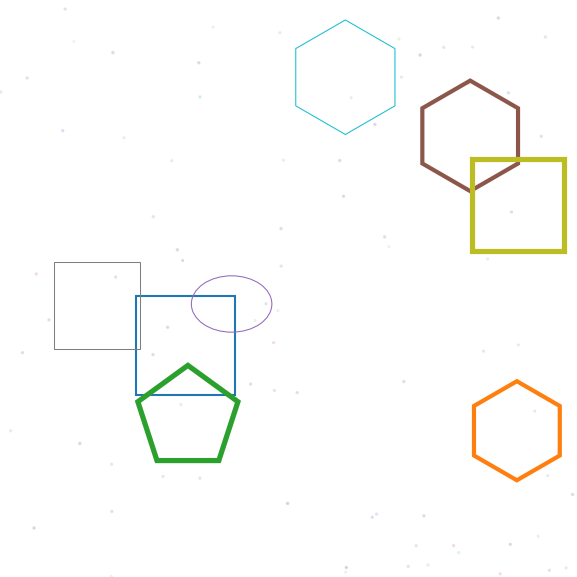[{"shape": "square", "thickness": 1, "radius": 0.43, "center": [0.322, 0.401]}, {"shape": "hexagon", "thickness": 2, "radius": 0.43, "center": [0.895, 0.253]}, {"shape": "pentagon", "thickness": 2.5, "radius": 0.46, "center": [0.325, 0.275]}, {"shape": "oval", "thickness": 0.5, "radius": 0.35, "center": [0.401, 0.473]}, {"shape": "hexagon", "thickness": 2, "radius": 0.48, "center": [0.814, 0.764]}, {"shape": "square", "thickness": 0.5, "radius": 0.37, "center": [0.168, 0.47]}, {"shape": "square", "thickness": 2.5, "radius": 0.4, "center": [0.897, 0.644]}, {"shape": "hexagon", "thickness": 0.5, "radius": 0.5, "center": [0.598, 0.865]}]